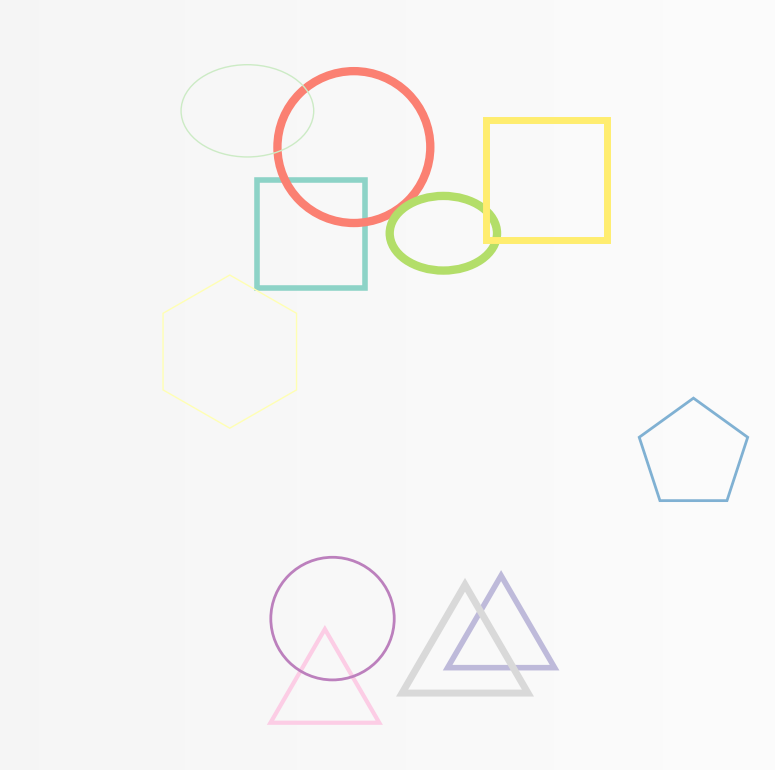[{"shape": "square", "thickness": 2, "radius": 0.35, "center": [0.401, 0.696]}, {"shape": "hexagon", "thickness": 0.5, "radius": 0.5, "center": [0.296, 0.543]}, {"shape": "triangle", "thickness": 2, "radius": 0.4, "center": [0.647, 0.173]}, {"shape": "circle", "thickness": 3, "radius": 0.49, "center": [0.457, 0.809]}, {"shape": "pentagon", "thickness": 1, "radius": 0.37, "center": [0.895, 0.409]}, {"shape": "oval", "thickness": 3, "radius": 0.35, "center": [0.572, 0.697]}, {"shape": "triangle", "thickness": 1.5, "radius": 0.41, "center": [0.419, 0.102]}, {"shape": "triangle", "thickness": 2.5, "radius": 0.47, "center": [0.6, 0.147]}, {"shape": "circle", "thickness": 1, "radius": 0.4, "center": [0.429, 0.197]}, {"shape": "oval", "thickness": 0.5, "radius": 0.43, "center": [0.319, 0.856]}, {"shape": "square", "thickness": 2.5, "radius": 0.39, "center": [0.705, 0.766]}]